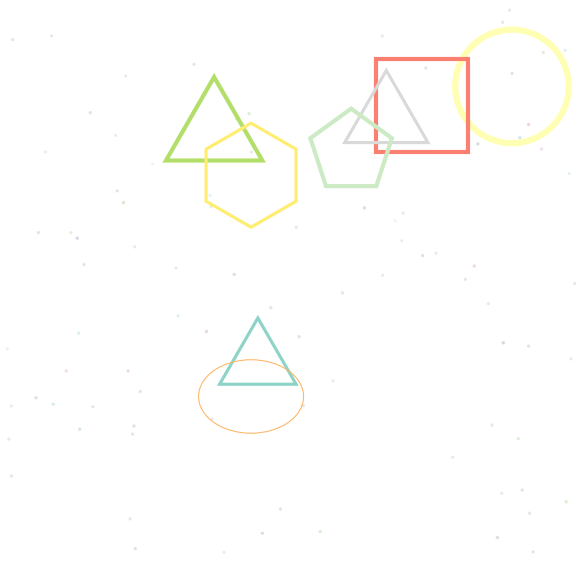[{"shape": "triangle", "thickness": 1.5, "radius": 0.38, "center": [0.446, 0.372]}, {"shape": "circle", "thickness": 3, "radius": 0.49, "center": [0.887, 0.85]}, {"shape": "square", "thickness": 2, "radius": 0.4, "center": [0.731, 0.816]}, {"shape": "oval", "thickness": 0.5, "radius": 0.45, "center": [0.435, 0.313]}, {"shape": "triangle", "thickness": 2, "radius": 0.48, "center": [0.371, 0.769]}, {"shape": "triangle", "thickness": 1.5, "radius": 0.42, "center": [0.669, 0.794]}, {"shape": "pentagon", "thickness": 2, "radius": 0.37, "center": [0.608, 0.737]}, {"shape": "hexagon", "thickness": 1.5, "radius": 0.45, "center": [0.435, 0.696]}]